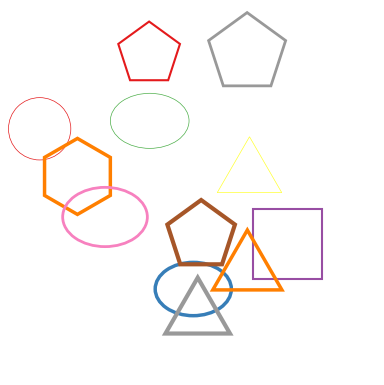[{"shape": "circle", "thickness": 0.5, "radius": 0.4, "center": [0.103, 0.665]}, {"shape": "pentagon", "thickness": 1.5, "radius": 0.42, "center": [0.387, 0.86]}, {"shape": "oval", "thickness": 2.5, "radius": 0.49, "center": [0.502, 0.249]}, {"shape": "oval", "thickness": 0.5, "radius": 0.51, "center": [0.389, 0.686]}, {"shape": "square", "thickness": 1.5, "radius": 0.45, "center": [0.747, 0.366]}, {"shape": "triangle", "thickness": 2.5, "radius": 0.52, "center": [0.642, 0.299]}, {"shape": "hexagon", "thickness": 2.5, "radius": 0.49, "center": [0.201, 0.542]}, {"shape": "triangle", "thickness": 0.5, "radius": 0.48, "center": [0.648, 0.548]}, {"shape": "pentagon", "thickness": 3, "radius": 0.46, "center": [0.522, 0.388]}, {"shape": "oval", "thickness": 2, "radius": 0.55, "center": [0.273, 0.436]}, {"shape": "pentagon", "thickness": 2, "radius": 0.53, "center": [0.642, 0.862]}, {"shape": "triangle", "thickness": 3, "radius": 0.48, "center": [0.514, 0.182]}]